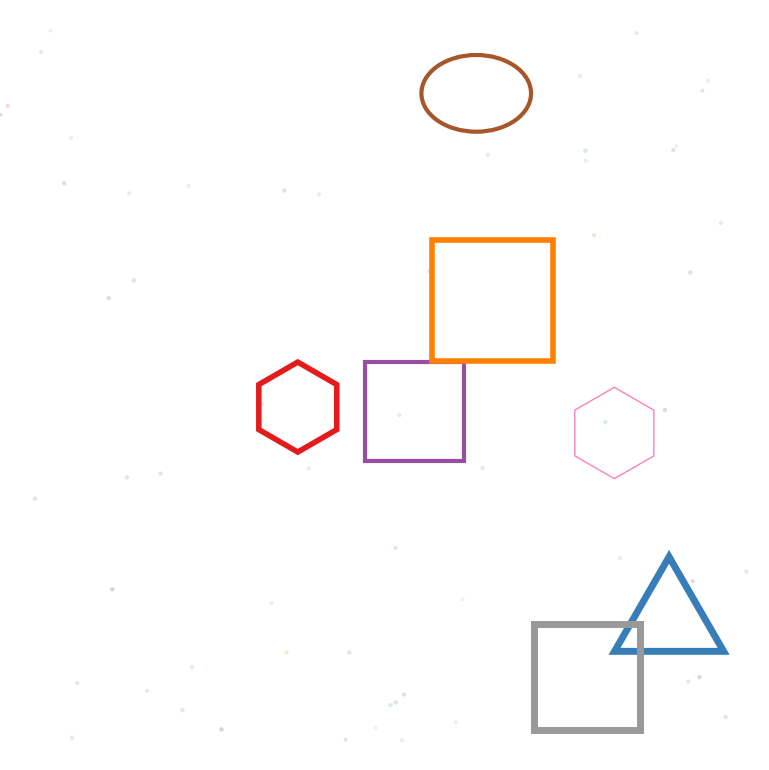[{"shape": "hexagon", "thickness": 2, "radius": 0.29, "center": [0.387, 0.471]}, {"shape": "triangle", "thickness": 2.5, "radius": 0.41, "center": [0.869, 0.195]}, {"shape": "square", "thickness": 1.5, "radius": 0.32, "center": [0.538, 0.466]}, {"shape": "square", "thickness": 2, "radius": 0.39, "center": [0.64, 0.61]}, {"shape": "oval", "thickness": 1.5, "radius": 0.36, "center": [0.618, 0.879]}, {"shape": "hexagon", "thickness": 0.5, "radius": 0.3, "center": [0.798, 0.438]}, {"shape": "square", "thickness": 2.5, "radius": 0.34, "center": [0.763, 0.121]}]